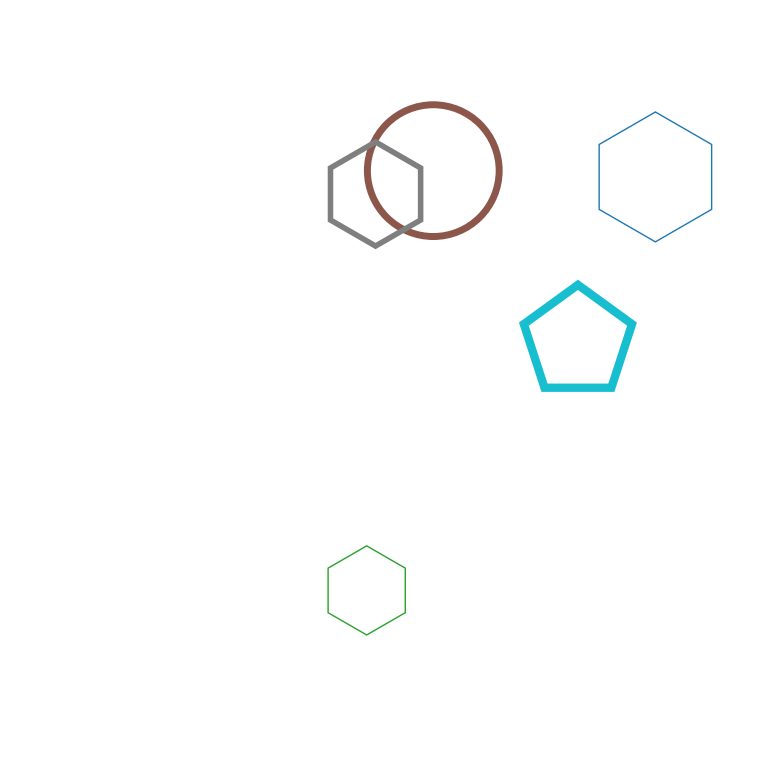[{"shape": "hexagon", "thickness": 0.5, "radius": 0.42, "center": [0.851, 0.77]}, {"shape": "hexagon", "thickness": 0.5, "radius": 0.29, "center": [0.476, 0.233]}, {"shape": "circle", "thickness": 2.5, "radius": 0.43, "center": [0.563, 0.778]}, {"shape": "hexagon", "thickness": 2, "radius": 0.34, "center": [0.488, 0.748]}, {"shape": "pentagon", "thickness": 3, "radius": 0.37, "center": [0.751, 0.556]}]